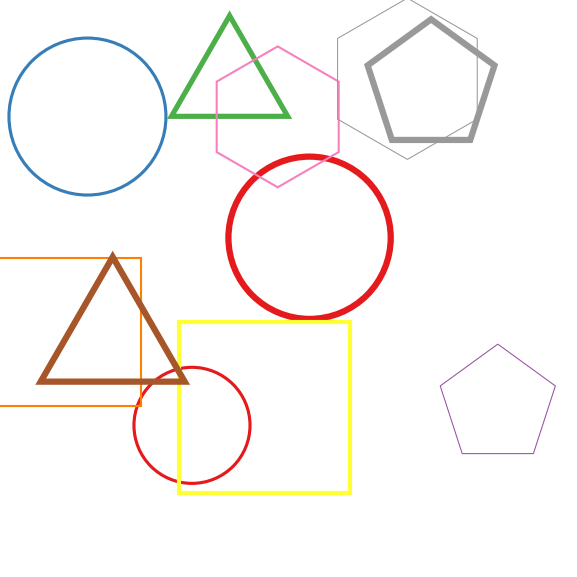[{"shape": "circle", "thickness": 1.5, "radius": 0.5, "center": [0.332, 0.263]}, {"shape": "circle", "thickness": 3, "radius": 0.7, "center": [0.536, 0.587]}, {"shape": "circle", "thickness": 1.5, "radius": 0.68, "center": [0.151, 0.797]}, {"shape": "triangle", "thickness": 2.5, "radius": 0.58, "center": [0.398, 0.856]}, {"shape": "pentagon", "thickness": 0.5, "radius": 0.52, "center": [0.862, 0.298]}, {"shape": "square", "thickness": 1, "radius": 0.64, "center": [0.116, 0.425]}, {"shape": "square", "thickness": 2, "radius": 0.74, "center": [0.458, 0.293]}, {"shape": "triangle", "thickness": 3, "radius": 0.72, "center": [0.195, 0.41]}, {"shape": "hexagon", "thickness": 1, "radius": 0.61, "center": [0.481, 0.797]}, {"shape": "hexagon", "thickness": 0.5, "radius": 0.7, "center": [0.705, 0.863]}, {"shape": "pentagon", "thickness": 3, "radius": 0.58, "center": [0.746, 0.85]}]